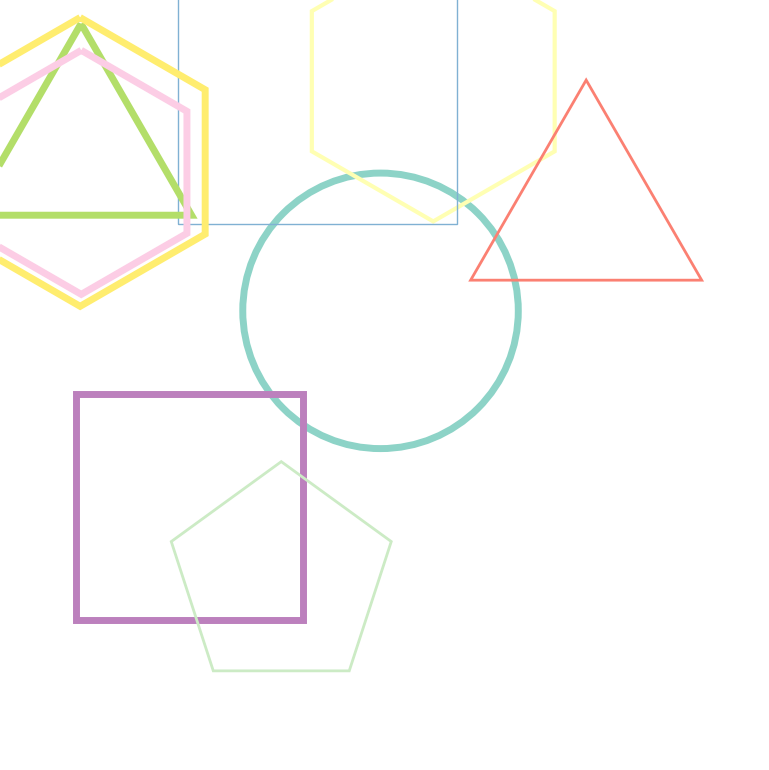[{"shape": "circle", "thickness": 2.5, "radius": 0.89, "center": [0.494, 0.596]}, {"shape": "hexagon", "thickness": 1.5, "radius": 0.91, "center": [0.563, 0.895]}, {"shape": "triangle", "thickness": 1, "radius": 0.87, "center": [0.761, 0.723]}, {"shape": "square", "thickness": 0.5, "radius": 0.9, "center": [0.412, 0.89]}, {"shape": "triangle", "thickness": 2.5, "radius": 0.83, "center": [0.105, 0.803]}, {"shape": "hexagon", "thickness": 2.5, "radius": 0.79, "center": [0.106, 0.776]}, {"shape": "square", "thickness": 2.5, "radius": 0.74, "center": [0.246, 0.341]}, {"shape": "pentagon", "thickness": 1, "radius": 0.75, "center": [0.365, 0.25]}, {"shape": "hexagon", "thickness": 2.5, "radius": 0.94, "center": [0.104, 0.79]}]